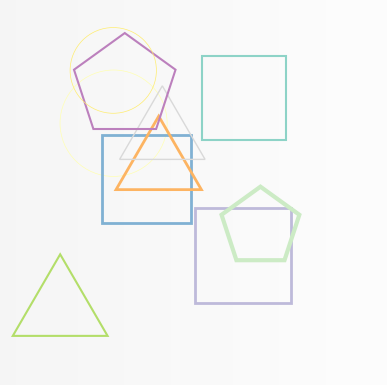[{"shape": "square", "thickness": 1.5, "radius": 0.54, "center": [0.629, 0.745]}, {"shape": "circle", "thickness": 0.5, "radius": 0.69, "center": [0.293, 0.68]}, {"shape": "square", "thickness": 2, "radius": 0.62, "center": [0.627, 0.336]}, {"shape": "square", "thickness": 2, "radius": 0.57, "center": [0.378, 0.536]}, {"shape": "triangle", "thickness": 2, "radius": 0.64, "center": [0.41, 0.571]}, {"shape": "triangle", "thickness": 1.5, "radius": 0.71, "center": [0.155, 0.198]}, {"shape": "triangle", "thickness": 1, "radius": 0.64, "center": [0.419, 0.65]}, {"shape": "pentagon", "thickness": 1.5, "radius": 0.69, "center": [0.322, 0.776]}, {"shape": "pentagon", "thickness": 3, "radius": 0.53, "center": [0.672, 0.41]}, {"shape": "circle", "thickness": 0.5, "radius": 0.56, "center": [0.292, 0.817]}]